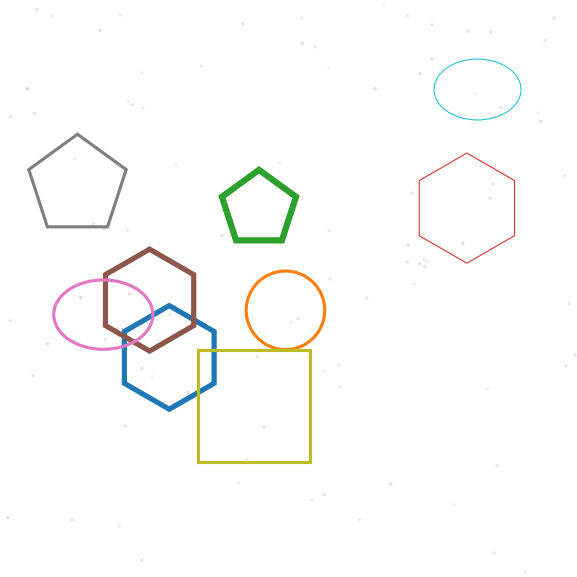[{"shape": "hexagon", "thickness": 2.5, "radius": 0.45, "center": [0.293, 0.38]}, {"shape": "circle", "thickness": 1.5, "radius": 0.34, "center": [0.494, 0.462]}, {"shape": "pentagon", "thickness": 3, "radius": 0.34, "center": [0.448, 0.637]}, {"shape": "hexagon", "thickness": 0.5, "radius": 0.48, "center": [0.808, 0.639]}, {"shape": "hexagon", "thickness": 2.5, "radius": 0.44, "center": [0.259, 0.479]}, {"shape": "oval", "thickness": 1.5, "radius": 0.43, "center": [0.179, 0.454]}, {"shape": "pentagon", "thickness": 1.5, "radius": 0.44, "center": [0.134, 0.678]}, {"shape": "square", "thickness": 1.5, "radius": 0.48, "center": [0.44, 0.296]}, {"shape": "oval", "thickness": 0.5, "radius": 0.38, "center": [0.827, 0.844]}]